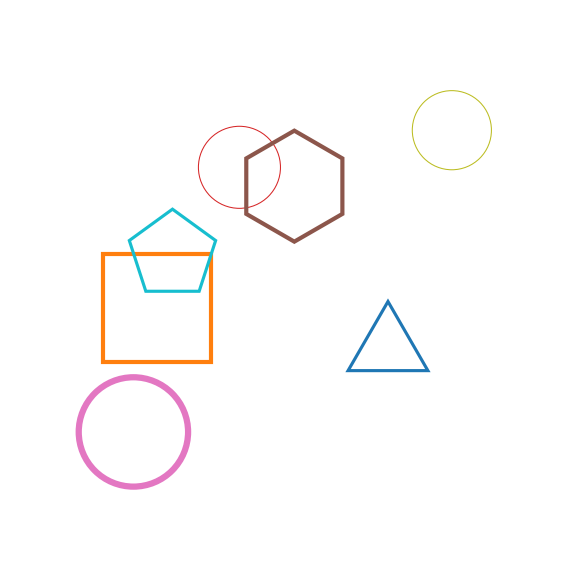[{"shape": "triangle", "thickness": 1.5, "radius": 0.4, "center": [0.672, 0.397]}, {"shape": "square", "thickness": 2, "radius": 0.47, "center": [0.272, 0.466]}, {"shape": "circle", "thickness": 0.5, "radius": 0.36, "center": [0.415, 0.709]}, {"shape": "hexagon", "thickness": 2, "radius": 0.48, "center": [0.51, 0.677]}, {"shape": "circle", "thickness": 3, "radius": 0.47, "center": [0.231, 0.251]}, {"shape": "circle", "thickness": 0.5, "radius": 0.34, "center": [0.782, 0.774]}, {"shape": "pentagon", "thickness": 1.5, "radius": 0.39, "center": [0.299, 0.558]}]